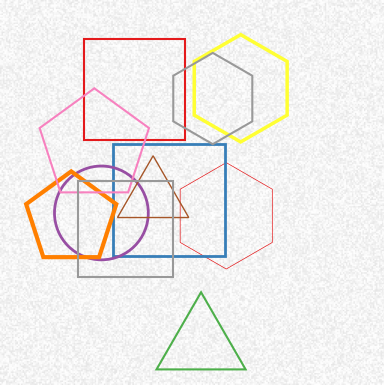[{"shape": "square", "thickness": 1.5, "radius": 0.66, "center": [0.349, 0.768]}, {"shape": "hexagon", "thickness": 0.5, "radius": 0.69, "center": [0.588, 0.439]}, {"shape": "square", "thickness": 2, "radius": 0.73, "center": [0.438, 0.482]}, {"shape": "triangle", "thickness": 1.5, "radius": 0.67, "center": [0.522, 0.107]}, {"shape": "circle", "thickness": 2, "radius": 0.61, "center": [0.263, 0.447]}, {"shape": "pentagon", "thickness": 3, "radius": 0.62, "center": [0.185, 0.432]}, {"shape": "hexagon", "thickness": 2.5, "radius": 0.7, "center": [0.625, 0.771]}, {"shape": "triangle", "thickness": 1, "radius": 0.53, "center": [0.398, 0.488]}, {"shape": "pentagon", "thickness": 1.5, "radius": 0.75, "center": [0.245, 0.621]}, {"shape": "square", "thickness": 1.5, "radius": 0.62, "center": [0.325, 0.405]}, {"shape": "hexagon", "thickness": 1.5, "radius": 0.59, "center": [0.553, 0.744]}]